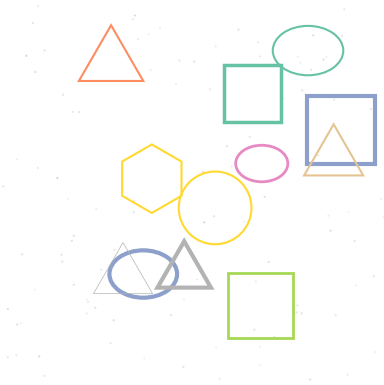[{"shape": "oval", "thickness": 1.5, "radius": 0.46, "center": [0.8, 0.869]}, {"shape": "square", "thickness": 2.5, "radius": 0.37, "center": [0.656, 0.758]}, {"shape": "triangle", "thickness": 1.5, "radius": 0.48, "center": [0.288, 0.838]}, {"shape": "oval", "thickness": 3, "radius": 0.44, "center": [0.372, 0.288]}, {"shape": "square", "thickness": 3, "radius": 0.45, "center": [0.886, 0.663]}, {"shape": "oval", "thickness": 2, "radius": 0.34, "center": [0.68, 0.575]}, {"shape": "square", "thickness": 2, "radius": 0.42, "center": [0.677, 0.206]}, {"shape": "circle", "thickness": 1.5, "radius": 0.47, "center": [0.559, 0.46]}, {"shape": "hexagon", "thickness": 1.5, "radius": 0.44, "center": [0.394, 0.536]}, {"shape": "triangle", "thickness": 1.5, "radius": 0.44, "center": [0.867, 0.589]}, {"shape": "triangle", "thickness": 3, "radius": 0.4, "center": [0.478, 0.293]}, {"shape": "triangle", "thickness": 0.5, "radius": 0.44, "center": [0.32, 0.281]}]